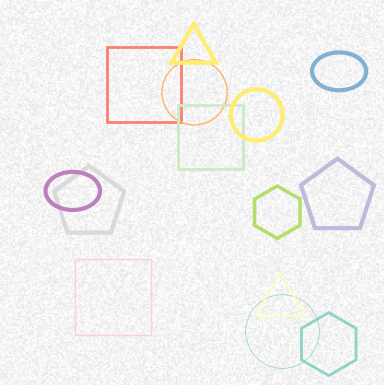[{"shape": "hexagon", "thickness": 2, "radius": 0.41, "center": [0.854, 0.106]}, {"shape": "circle", "thickness": 0.5, "radius": 0.48, "center": [0.734, 0.139]}, {"shape": "triangle", "thickness": 1, "radius": 0.38, "center": [0.727, 0.217]}, {"shape": "pentagon", "thickness": 3, "radius": 0.5, "center": [0.877, 0.488]}, {"shape": "square", "thickness": 2, "radius": 0.48, "center": [0.374, 0.781]}, {"shape": "oval", "thickness": 3, "radius": 0.35, "center": [0.881, 0.815]}, {"shape": "circle", "thickness": 1, "radius": 0.42, "center": [0.505, 0.76]}, {"shape": "hexagon", "thickness": 2.5, "radius": 0.34, "center": [0.72, 0.449]}, {"shape": "square", "thickness": 1, "radius": 0.5, "center": [0.294, 0.229]}, {"shape": "pentagon", "thickness": 3, "radius": 0.48, "center": [0.232, 0.473]}, {"shape": "oval", "thickness": 3, "radius": 0.35, "center": [0.189, 0.504]}, {"shape": "square", "thickness": 2, "radius": 0.42, "center": [0.547, 0.644]}, {"shape": "triangle", "thickness": 3, "radius": 0.33, "center": [0.503, 0.871]}, {"shape": "circle", "thickness": 3, "radius": 0.34, "center": [0.667, 0.701]}]